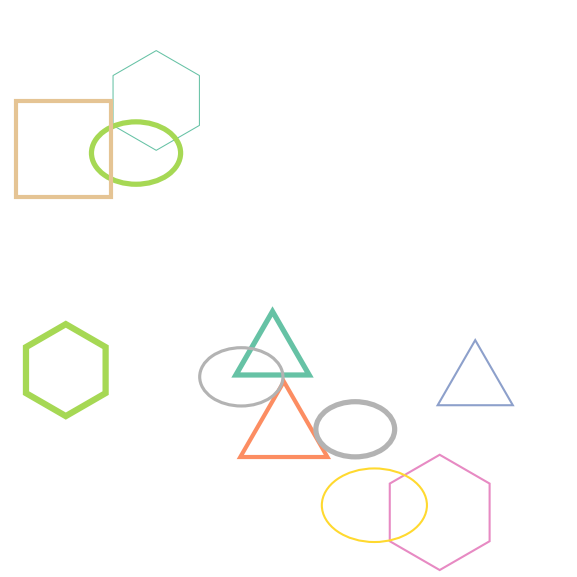[{"shape": "triangle", "thickness": 2.5, "radius": 0.37, "center": [0.472, 0.386]}, {"shape": "hexagon", "thickness": 0.5, "radius": 0.43, "center": [0.271, 0.825]}, {"shape": "triangle", "thickness": 2, "radius": 0.44, "center": [0.492, 0.251]}, {"shape": "triangle", "thickness": 1, "radius": 0.38, "center": [0.823, 0.335]}, {"shape": "hexagon", "thickness": 1, "radius": 0.5, "center": [0.761, 0.112]}, {"shape": "hexagon", "thickness": 3, "radius": 0.4, "center": [0.114, 0.358]}, {"shape": "oval", "thickness": 2.5, "radius": 0.39, "center": [0.236, 0.734]}, {"shape": "oval", "thickness": 1, "radius": 0.46, "center": [0.648, 0.124]}, {"shape": "square", "thickness": 2, "radius": 0.41, "center": [0.11, 0.741]}, {"shape": "oval", "thickness": 2.5, "radius": 0.34, "center": [0.615, 0.256]}, {"shape": "oval", "thickness": 1.5, "radius": 0.36, "center": [0.418, 0.347]}]